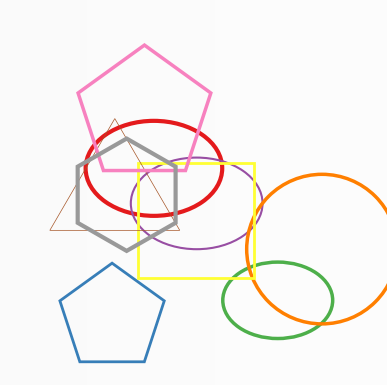[{"shape": "oval", "thickness": 3, "radius": 0.88, "center": [0.397, 0.563]}, {"shape": "pentagon", "thickness": 2, "radius": 0.71, "center": [0.289, 0.175]}, {"shape": "oval", "thickness": 2.5, "radius": 0.71, "center": [0.717, 0.22]}, {"shape": "oval", "thickness": 1.5, "radius": 0.85, "center": [0.508, 0.472]}, {"shape": "circle", "thickness": 2.5, "radius": 0.97, "center": [0.831, 0.353]}, {"shape": "square", "thickness": 2, "radius": 0.75, "center": [0.506, 0.426]}, {"shape": "triangle", "thickness": 0.5, "radius": 0.97, "center": [0.296, 0.498]}, {"shape": "pentagon", "thickness": 2.5, "radius": 0.9, "center": [0.373, 0.703]}, {"shape": "hexagon", "thickness": 3, "radius": 0.73, "center": [0.327, 0.494]}]